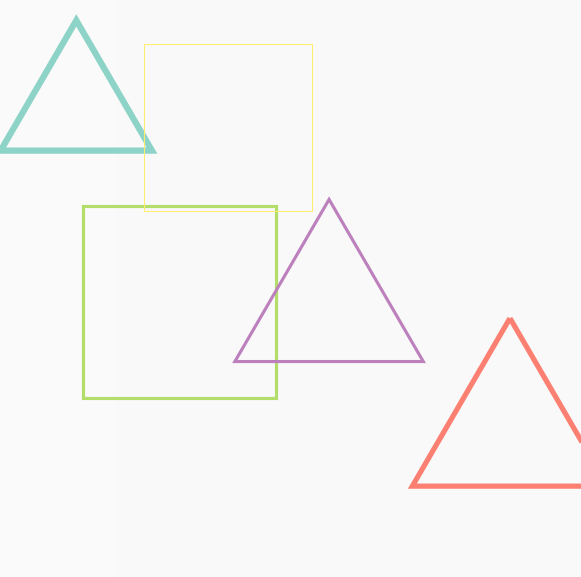[{"shape": "triangle", "thickness": 3, "radius": 0.75, "center": [0.131, 0.813]}, {"shape": "triangle", "thickness": 2.5, "radius": 0.97, "center": [0.877, 0.254]}, {"shape": "square", "thickness": 1.5, "radius": 0.83, "center": [0.309, 0.477]}, {"shape": "triangle", "thickness": 1.5, "radius": 0.94, "center": [0.566, 0.467]}, {"shape": "square", "thickness": 0.5, "radius": 0.72, "center": [0.392, 0.779]}]